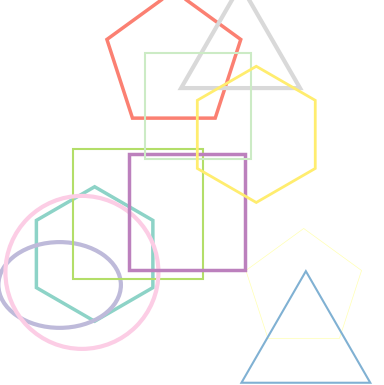[{"shape": "hexagon", "thickness": 2.5, "radius": 0.87, "center": [0.246, 0.34]}, {"shape": "pentagon", "thickness": 0.5, "radius": 0.79, "center": [0.789, 0.249]}, {"shape": "oval", "thickness": 3, "radius": 0.8, "center": [0.155, 0.26]}, {"shape": "pentagon", "thickness": 2.5, "radius": 0.91, "center": [0.452, 0.841]}, {"shape": "triangle", "thickness": 1.5, "radius": 0.97, "center": [0.794, 0.102]}, {"shape": "square", "thickness": 1.5, "radius": 0.84, "center": [0.357, 0.444]}, {"shape": "circle", "thickness": 3, "radius": 0.99, "center": [0.213, 0.293]}, {"shape": "triangle", "thickness": 3, "radius": 0.89, "center": [0.625, 0.86]}, {"shape": "square", "thickness": 2.5, "radius": 0.75, "center": [0.485, 0.45]}, {"shape": "square", "thickness": 1.5, "radius": 0.69, "center": [0.514, 0.725]}, {"shape": "hexagon", "thickness": 2, "radius": 0.88, "center": [0.666, 0.651]}]